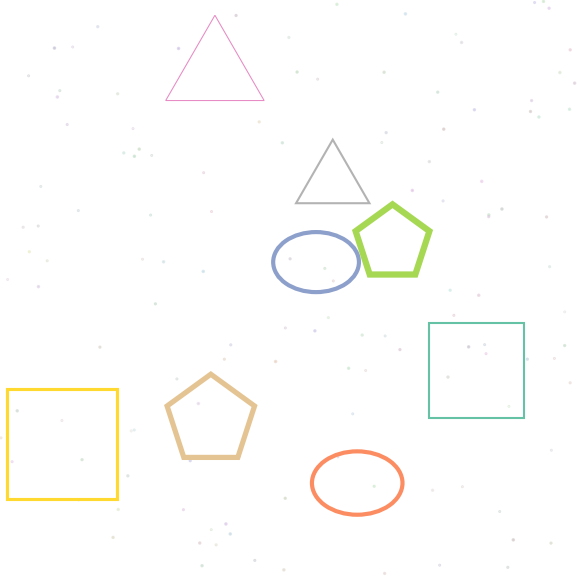[{"shape": "square", "thickness": 1, "radius": 0.41, "center": [0.825, 0.358]}, {"shape": "oval", "thickness": 2, "radius": 0.39, "center": [0.619, 0.163]}, {"shape": "oval", "thickness": 2, "radius": 0.37, "center": [0.547, 0.545]}, {"shape": "triangle", "thickness": 0.5, "radius": 0.49, "center": [0.372, 0.874]}, {"shape": "pentagon", "thickness": 3, "radius": 0.34, "center": [0.68, 0.578]}, {"shape": "square", "thickness": 1.5, "radius": 0.48, "center": [0.107, 0.23]}, {"shape": "pentagon", "thickness": 2.5, "radius": 0.4, "center": [0.365, 0.271]}, {"shape": "triangle", "thickness": 1, "radius": 0.37, "center": [0.576, 0.684]}]